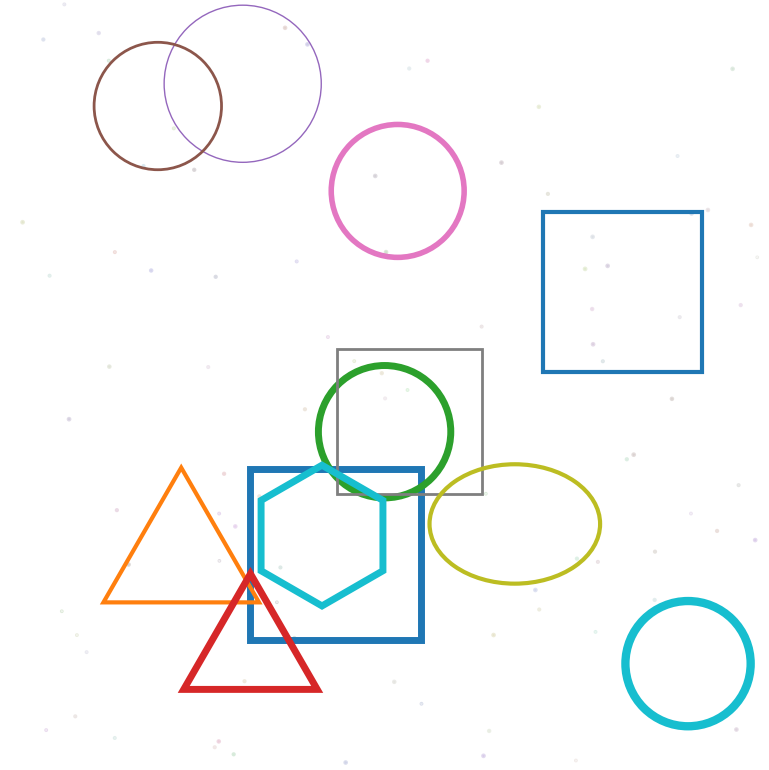[{"shape": "square", "thickness": 1.5, "radius": 0.52, "center": [0.808, 0.621]}, {"shape": "square", "thickness": 2.5, "radius": 0.56, "center": [0.436, 0.28]}, {"shape": "triangle", "thickness": 1.5, "radius": 0.58, "center": [0.235, 0.276]}, {"shape": "circle", "thickness": 2.5, "radius": 0.43, "center": [0.499, 0.439]}, {"shape": "triangle", "thickness": 2.5, "radius": 0.5, "center": [0.325, 0.155]}, {"shape": "circle", "thickness": 0.5, "radius": 0.51, "center": [0.315, 0.891]}, {"shape": "circle", "thickness": 1, "radius": 0.41, "center": [0.205, 0.862]}, {"shape": "circle", "thickness": 2, "radius": 0.43, "center": [0.516, 0.752]}, {"shape": "square", "thickness": 1, "radius": 0.47, "center": [0.532, 0.452]}, {"shape": "oval", "thickness": 1.5, "radius": 0.55, "center": [0.669, 0.32]}, {"shape": "hexagon", "thickness": 2.5, "radius": 0.46, "center": [0.418, 0.304]}, {"shape": "circle", "thickness": 3, "radius": 0.41, "center": [0.894, 0.138]}]